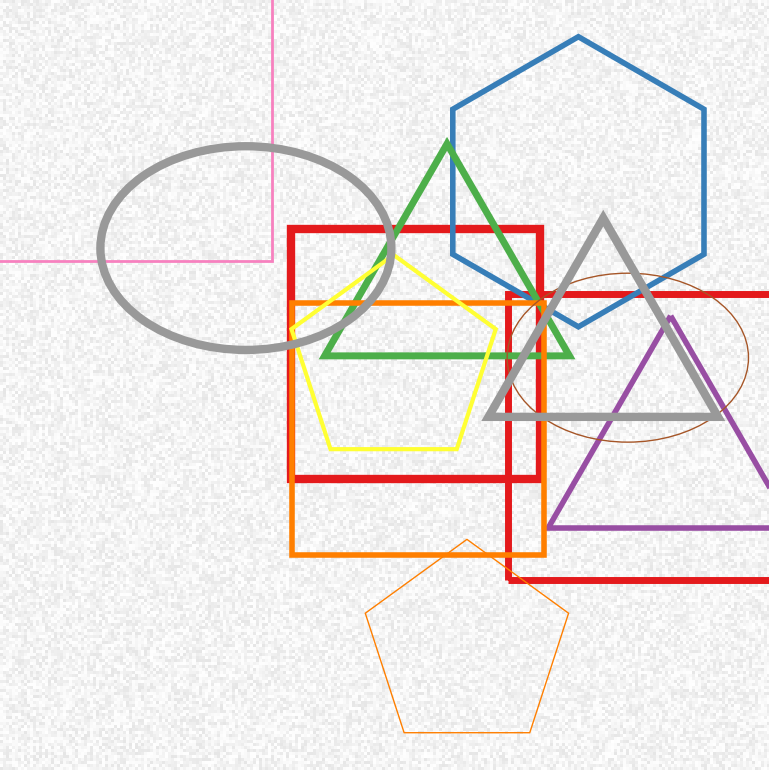[{"shape": "square", "thickness": 2.5, "radius": 0.93, "center": [0.846, 0.433]}, {"shape": "square", "thickness": 3, "radius": 0.81, "center": [0.539, 0.541]}, {"shape": "hexagon", "thickness": 2, "radius": 0.94, "center": [0.751, 0.764]}, {"shape": "triangle", "thickness": 2.5, "radius": 0.92, "center": [0.581, 0.63]}, {"shape": "triangle", "thickness": 2, "radius": 0.92, "center": [0.871, 0.406]}, {"shape": "pentagon", "thickness": 0.5, "radius": 0.69, "center": [0.606, 0.161]}, {"shape": "square", "thickness": 2, "radius": 0.82, "center": [0.543, 0.442]}, {"shape": "pentagon", "thickness": 1.5, "radius": 0.7, "center": [0.511, 0.529]}, {"shape": "oval", "thickness": 0.5, "radius": 0.78, "center": [0.815, 0.535]}, {"shape": "square", "thickness": 1, "radius": 0.9, "center": [0.173, 0.842]}, {"shape": "oval", "thickness": 3, "radius": 0.94, "center": [0.319, 0.678]}, {"shape": "triangle", "thickness": 3, "radius": 0.86, "center": [0.783, 0.545]}]